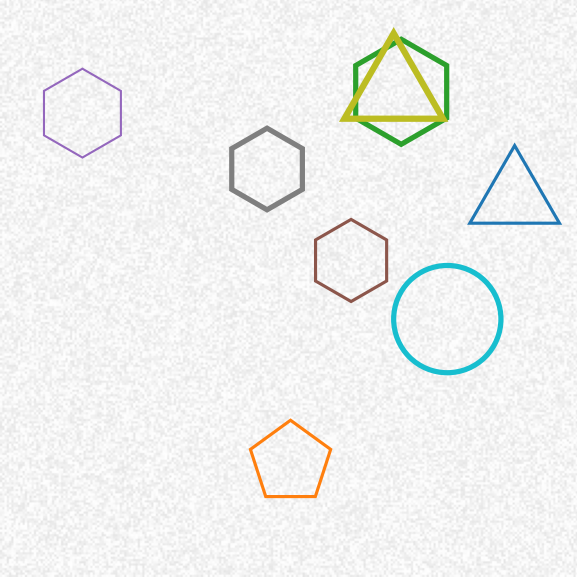[{"shape": "triangle", "thickness": 1.5, "radius": 0.45, "center": [0.891, 0.657]}, {"shape": "pentagon", "thickness": 1.5, "radius": 0.37, "center": [0.503, 0.198]}, {"shape": "hexagon", "thickness": 2.5, "radius": 0.45, "center": [0.695, 0.84]}, {"shape": "hexagon", "thickness": 1, "radius": 0.38, "center": [0.143, 0.803]}, {"shape": "hexagon", "thickness": 1.5, "radius": 0.36, "center": [0.608, 0.548]}, {"shape": "hexagon", "thickness": 2.5, "radius": 0.35, "center": [0.462, 0.706]}, {"shape": "triangle", "thickness": 3, "radius": 0.49, "center": [0.682, 0.843]}, {"shape": "circle", "thickness": 2.5, "radius": 0.46, "center": [0.775, 0.447]}]